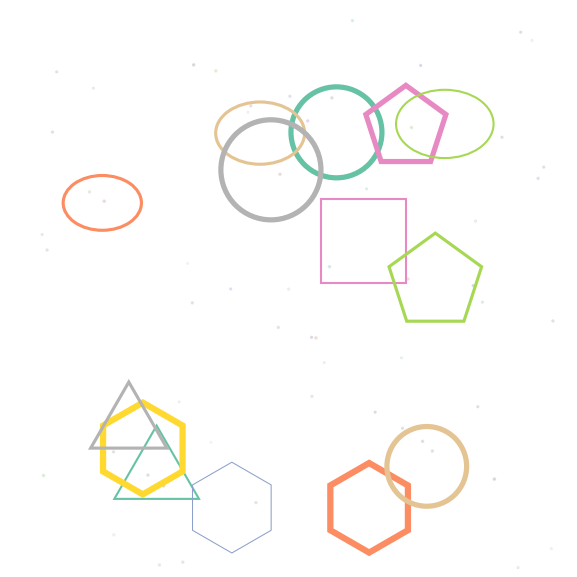[{"shape": "triangle", "thickness": 1, "radius": 0.42, "center": [0.271, 0.178]}, {"shape": "circle", "thickness": 2.5, "radius": 0.39, "center": [0.583, 0.77]}, {"shape": "hexagon", "thickness": 3, "radius": 0.39, "center": [0.639, 0.12]}, {"shape": "oval", "thickness": 1.5, "radius": 0.34, "center": [0.177, 0.648]}, {"shape": "hexagon", "thickness": 0.5, "radius": 0.39, "center": [0.401, 0.12]}, {"shape": "pentagon", "thickness": 2.5, "radius": 0.36, "center": [0.703, 0.778]}, {"shape": "square", "thickness": 1, "radius": 0.36, "center": [0.63, 0.582]}, {"shape": "oval", "thickness": 1, "radius": 0.42, "center": [0.77, 0.785]}, {"shape": "pentagon", "thickness": 1.5, "radius": 0.42, "center": [0.754, 0.511]}, {"shape": "hexagon", "thickness": 3, "radius": 0.4, "center": [0.247, 0.223]}, {"shape": "circle", "thickness": 2.5, "radius": 0.35, "center": [0.739, 0.192]}, {"shape": "oval", "thickness": 1.5, "radius": 0.38, "center": [0.45, 0.769]}, {"shape": "triangle", "thickness": 1.5, "radius": 0.38, "center": [0.223, 0.261]}, {"shape": "circle", "thickness": 2.5, "radius": 0.43, "center": [0.469, 0.705]}]